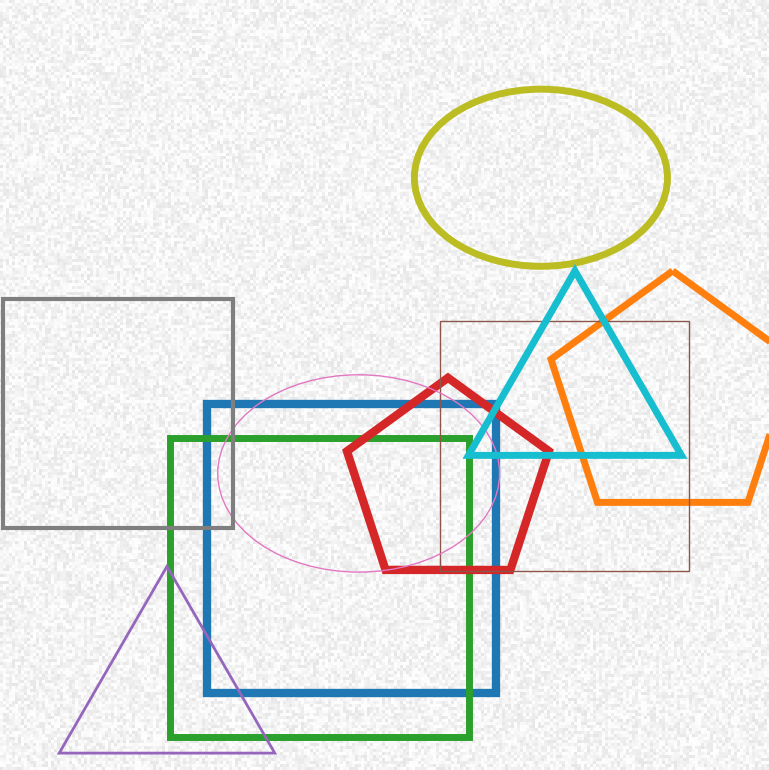[{"shape": "square", "thickness": 3, "radius": 0.94, "center": [0.456, 0.288]}, {"shape": "pentagon", "thickness": 2.5, "radius": 0.83, "center": [0.874, 0.482]}, {"shape": "square", "thickness": 2.5, "radius": 0.97, "center": [0.415, 0.237]}, {"shape": "pentagon", "thickness": 3, "radius": 0.69, "center": [0.582, 0.371]}, {"shape": "triangle", "thickness": 1, "radius": 0.81, "center": [0.217, 0.103]}, {"shape": "square", "thickness": 0.5, "radius": 0.81, "center": [0.733, 0.421]}, {"shape": "oval", "thickness": 0.5, "radius": 0.92, "center": [0.466, 0.385]}, {"shape": "square", "thickness": 1.5, "radius": 0.74, "center": [0.153, 0.463]}, {"shape": "oval", "thickness": 2.5, "radius": 0.82, "center": [0.703, 0.769]}, {"shape": "triangle", "thickness": 2.5, "radius": 0.8, "center": [0.747, 0.488]}]